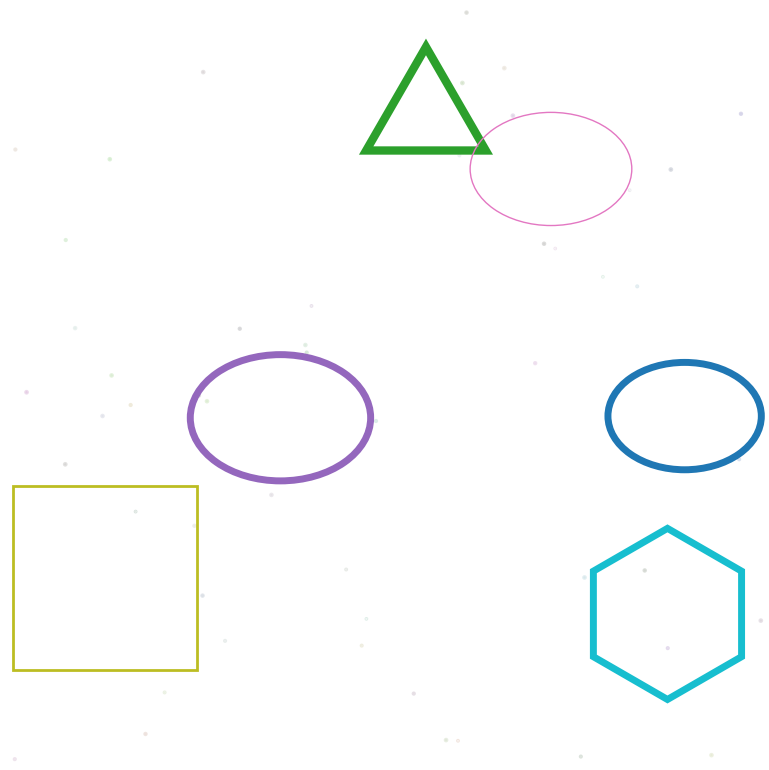[{"shape": "oval", "thickness": 2.5, "radius": 0.5, "center": [0.889, 0.46]}, {"shape": "triangle", "thickness": 3, "radius": 0.45, "center": [0.553, 0.849]}, {"shape": "oval", "thickness": 2.5, "radius": 0.59, "center": [0.364, 0.457]}, {"shape": "oval", "thickness": 0.5, "radius": 0.52, "center": [0.716, 0.781]}, {"shape": "square", "thickness": 1, "radius": 0.6, "center": [0.136, 0.25]}, {"shape": "hexagon", "thickness": 2.5, "radius": 0.56, "center": [0.867, 0.203]}]